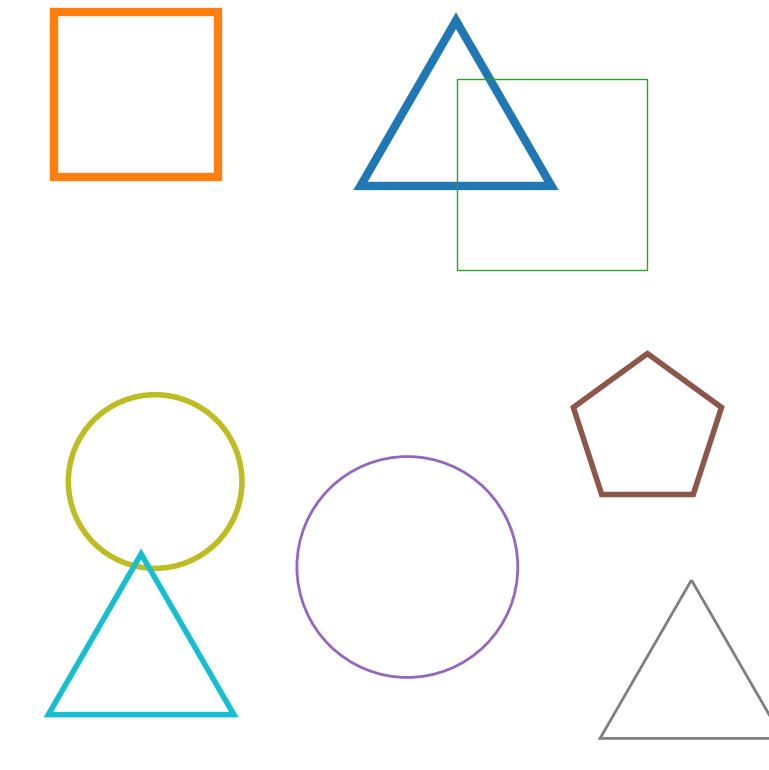[{"shape": "triangle", "thickness": 3, "radius": 0.72, "center": [0.592, 0.83]}, {"shape": "square", "thickness": 3, "radius": 0.53, "center": [0.177, 0.878]}, {"shape": "square", "thickness": 0.5, "radius": 0.62, "center": [0.717, 0.773]}, {"shape": "circle", "thickness": 1, "radius": 0.72, "center": [0.529, 0.264]}, {"shape": "pentagon", "thickness": 2, "radius": 0.51, "center": [0.841, 0.44]}, {"shape": "triangle", "thickness": 1, "radius": 0.69, "center": [0.898, 0.11]}, {"shape": "circle", "thickness": 2, "radius": 0.56, "center": [0.201, 0.375]}, {"shape": "triangle", "thickness": 2, "radius": 0.7, "center": [0.183, 0.141]}]